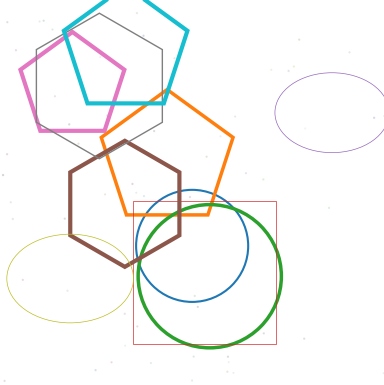[{"shape": "circle", "thickness": 1.5, "radius": 0.73, "center": [0.499, 0.361]}, {"shape": "pentagon", "thickness": 2.5, "radius": 0.9, "center": [0.434, 0.587]}, {"shape": "circle", "thickness": 2.5, "radius": 0.93, "center": [0.545, 0.283]}, {"shape": "square", "thickness": 0.5, "radius": 0.93, "center": [0.532, 0.293]}, {"shape": "oval", "thickness": 0.5, "radius": 0.74, "center": [0.862, 0.707]}, {"shape": "hexagon", "thickness": 3, "radius": 0.82, "center": [0.324, 0.471]}, {"shape": "pentagon", "thickness": 3, "radius": 0.71, "center": [0.188, 0.775]}, {"shape": "hexagon", "thickness": 1, "radius": 0.94, "center": [0.258, 0.777]}, {"shape": "oval", "thickness": 0.5, "radius": 0.82, "center": [0.182, 0.277]}, {"shape": "pentagon", "thickness": 3, "radius": 0.84, "center": [0.326, 0.868]}]